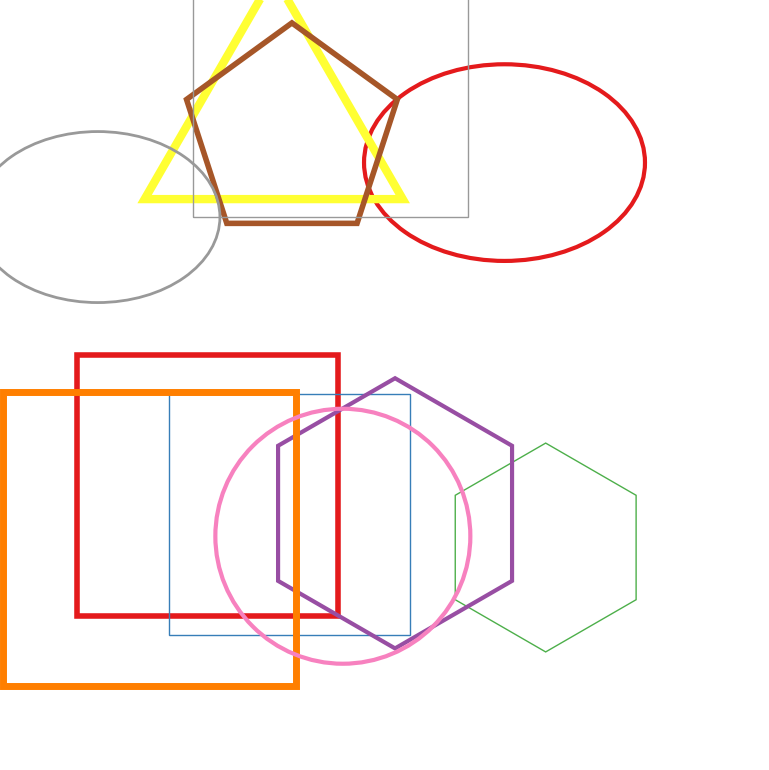[{"shape": "square", "thickness": 2, "radius": 0.85, "center": [0.269, 0.369]}, {"shape": "oval", "thickness": 1.5, "radius": 0.91, "center": [0.655, 0.789]}, {"shape": "square", "thickness": 0.5, "radius": 0.78, "center": [0.376, 0.332]}, {"shape": "hexagon", "thickness": 0.5, "radius": 0.68, "center": [0.709, 0.289]}, {"shape": "hexagon", "thickness": 1.5, "radius": 0.88, "center": [0.513, 0.333]}, {"shape": "square", "thickness": 2.5, "radius": 0.95, "center": [0.194, 0.3]}, {"shape": "triangle", "thickness": 3, "radius": 0.97, "center": [0.355, 0.838]}, {"shape": "pentagon", "thickness": 2, "radius": 0.72, "center": [0.379, 0.826]}, {"shape": "circle", "thickness": 1.5, "radius": 0.83, "center": [0.445, 0.304]}, {"shape": "oval", "thickness": 1, "radius": 0.79, "center": [0.127, 0.718]}, {"shape": "square", "thickness": 0.5, "radius": 0.89, "center": [0.429, 0.897]}]